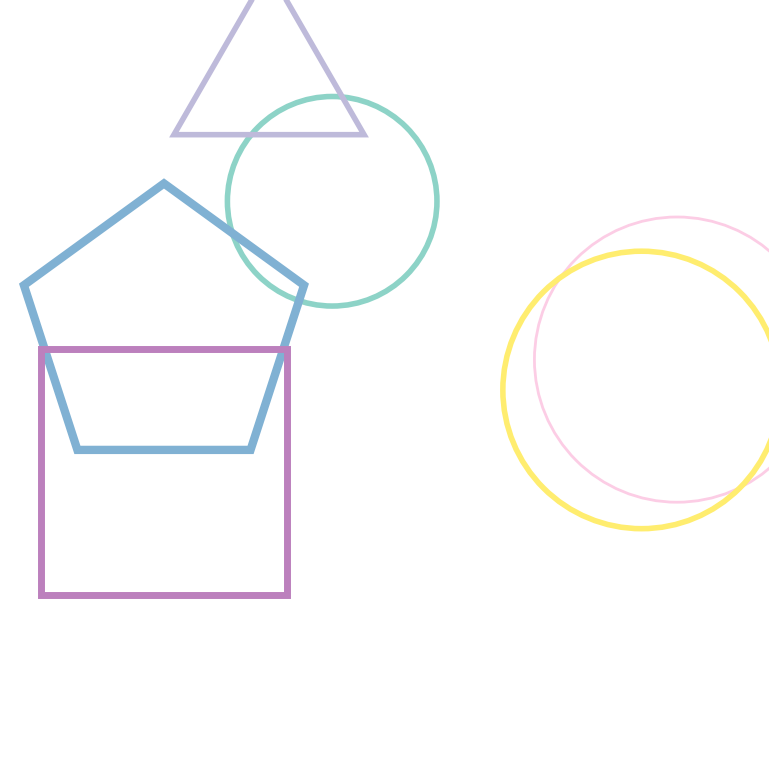[{"shape": "circle", "thickness": 2, "radius": 0.68, "center": [0.431, 0.739]}, {"shape": "triangle", "thickness": 2, "radius": 0.71, "center": [0.349, 0.896]}, {"shape": "pentagon", "thickness": 3, "radius": 0.96, "center": [0.213, 0.57]}, {"shape": "circle", "thickness": 1, "radius": 0.93, "center": [0.879, 0.533]}, {"shape": "square", "thickness": 2.5, "radius": 0.8, "center": [0.213, 0.387]}, {"shape": "circle", "thickness": 2, "radius": 0.9, "center": [0.833, 0.494]}]